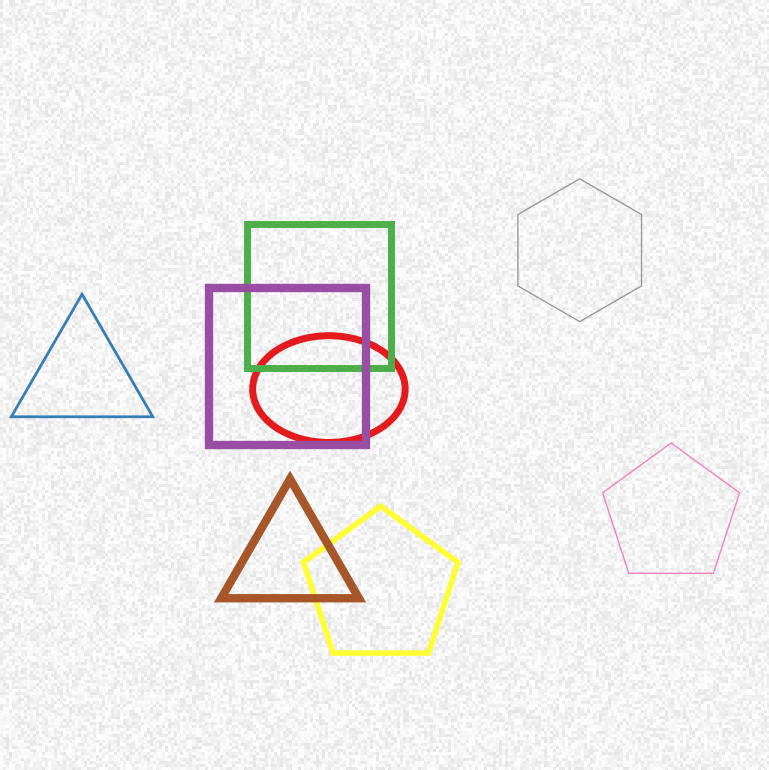[{"shape": "oval", "thickness": 2.5, "radius": 0.5, "center": [0.427, 0.495]}, {"shape": "triangle", "thickness": 1, "radius": 0.53, "center": [0.107, 0.512]}, {"shape": "square", "thickness": 2.5, "radius": 0.47, "center": [0.414, 0.616]}, {"shape": "square", "thickness": 3, "radius": 0.51, "center": [0.373, 0.524]}, {"shape": "pentagon", "thickness": 2, "radius": 0.53, "center": [0.494, 0.237]}, {"shape": "triangle", "thickness": 3, "radius": 0.52, "center": [0.377, 0.275]}, {"shape": "pentagon", "thickness": 0.5, "radius": 0.47, "center": [0.872, 0.331]}, {"shape": "hexagon", "thickness": 0.5, "radius": 0.46, "center": [0.753, 0.675]}]